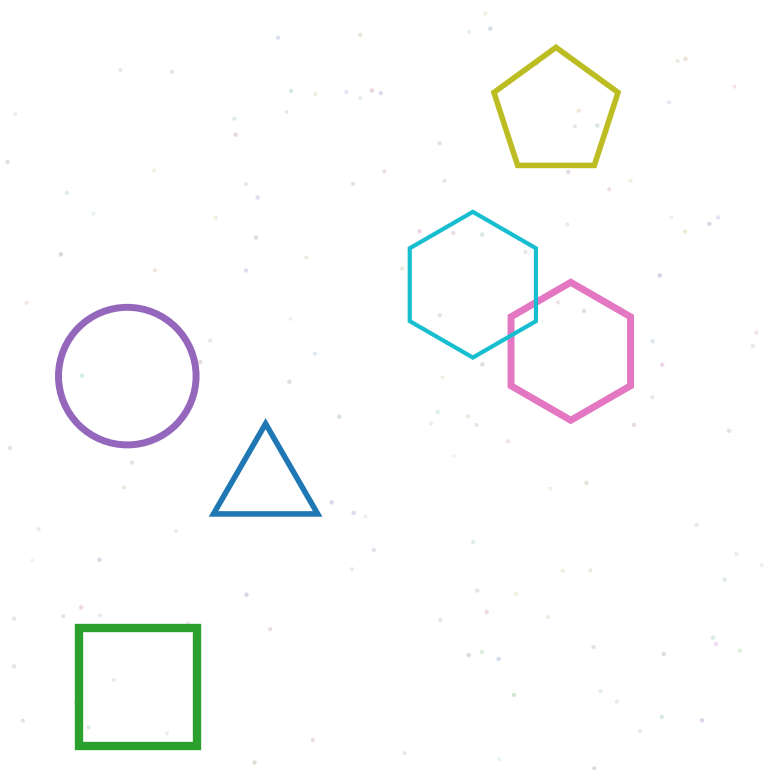[{"shape": "triangle", "thickness": 2, "radius": 0.39, "center": [0.345, 0.372]}, {"shape": "square", "thickness": 3, "radius": 0.38, "center": [0.18, 0.107]}, {"shape": "circle", "thickness": 2.5, "radius": 0.45, "center": [0.165, 0.512]}, {"shape": "hexagon", "thickness": 2.5, "radius": 0.45, "center": [0.741, 0.544]}, {"shape": "pentagon", "thickness": 2, "radius": 0.42, "center": [0.722, 0.854]}, {"shape": "hexagon", "thickness": 1.5, "radius": 0.47, "center": [0.614, 0.63]}]